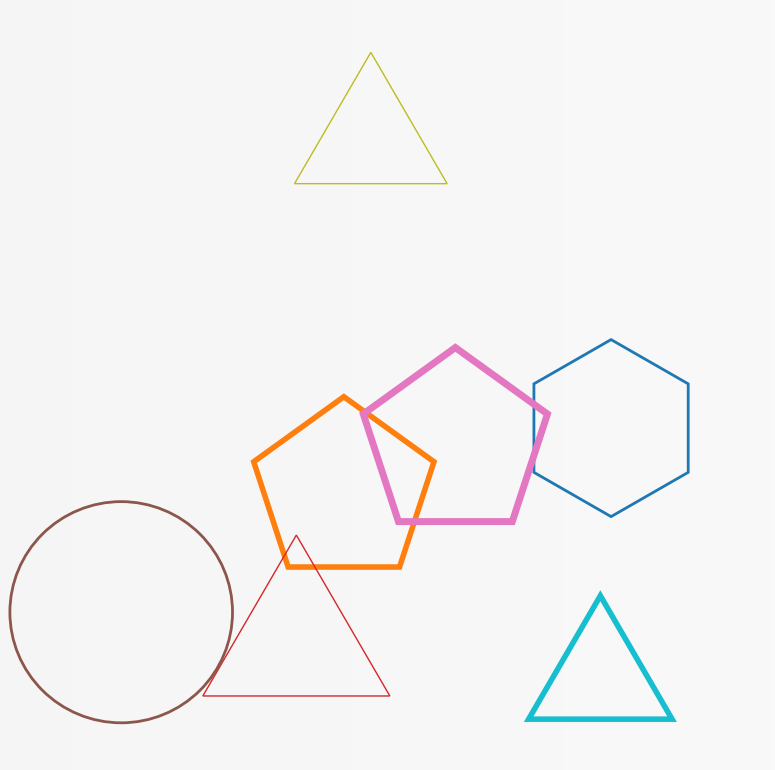[{"shape": "hexagon", "thickness": 1, "radius": 0.57, "center": [0.788, 0.444]}, {"shape": "pentagon", "thickness": 2, "radius": 0.61, "center": [0.444, 0.363]}, {"shape": "triangle", "thickness": 0.5, "radius": 0.7, "center": [0.382, 0.166]}, {"shape": "circle", "thickness": 1, "radius": 0.72, "center": [0.156, 0.205]}, {"shape": "pentagon", "thickness": 2.5, "radius": 0.62, "center": [0.588, 0.424]}, {"shape": "triangle", "thickness": 0.5, "radius": 0.57, "center": [0.478, 0.818]}, {"shape": "triangle", "thickness": 2, "radius": 0.53, "center": [0.775, 0.119]}]